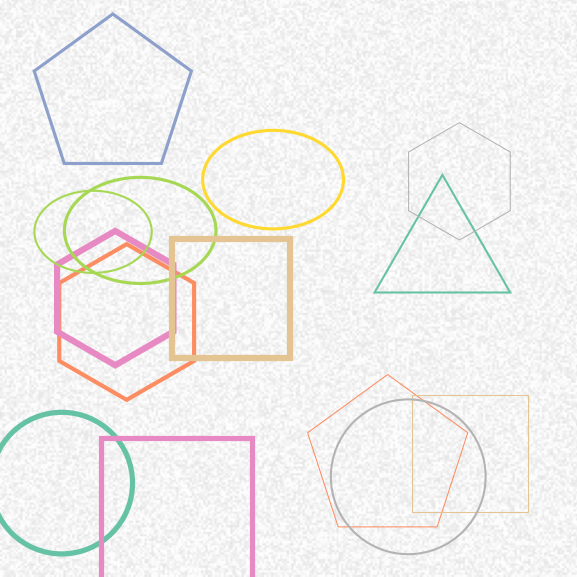[{"shape": "circle", "thickness": 2.5, "radius": 0.61, "center": [0.107, 0.163]}, {"shape": "triangle", "thickness": 1, "radius": 0.68, "center": [0.766, 0.561]}, {"shape": "hexagon", "thickness": 2, "radius": 0.67, "center": [0.219, 0.442]}, {"shape": "pentagon", "thickness": 0.5, "radius": 0.73, "center": [0.671, 0.205]}, {"shape": "pentagon", "thickness": 1.5, "radius": 0.72, "center": [0.195, 0.832]}, {"shape": "hexagon", "thickness": 3, "radius": 0.58, "center": [0.2, 0.483]}, {"shape": "square", "thickness": 2.5, "radius": 0.65, "center": [0.306, 0.111]}, {"shape": "oval", "thickness": 1, "radius": 0.51, "center": [0.161, 0.598]}, {"shape": "oval", "thickness": 1.5, "radius": 0.66, "center": [0.243, 0.6]}, {"shape": "oval", "thickness": 1.5, "radius": 0.61, "center": [0.473, 0.688]}, {"shape": "square", "thickness": 0.5, "radius": 0.5, "center": [0.814, 0.214]}, {"shape": "square", "thickness": 3, "radius": 0.51, "center": [0.4, 0.482]}, {"shape": "circle", "thickness": 1, "radius": 0.67, "center": [0.707, 0.174]}, {"shape": "hexagon", "thickness": 0.5, "radius": 0.51, "center": [0.796, 0.685]}]